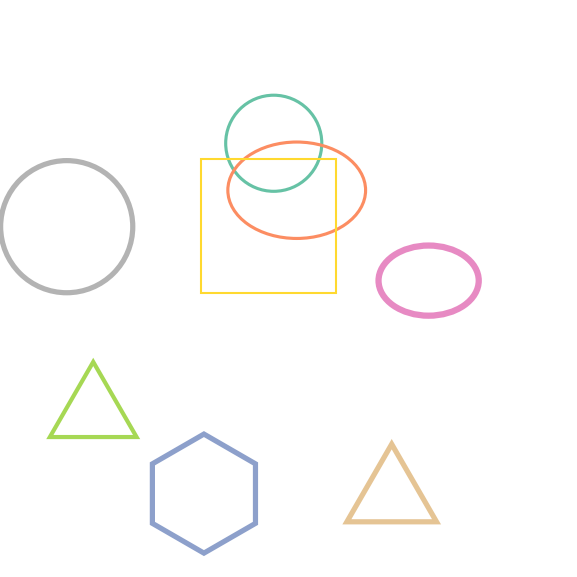[{"shape": "circle", "thickness": 1.5, "radius": 0.42, "center": [0.474, 0.751]}, {"shape": "oval", "thickness": 1.5, "radius": 0.6, "center": [0.514, 0.67]}, {"shape": "hexagon", "thickness": 2.5, "radius": 0.52, "center": [0.353, 0.144]}, {"shape": "oval", "thickness": 3, "radius": 0.43, "center": [0.742, 0.513]}, {"shape": "triangle", "thickness": 2, "radius": 0.43, "center": [0.161, 0.286]}, {"shape": "square", "thickness": 1, "radius": 0.58, "center": [0.465, 0.608]}, {"shape": "triangle", "thickness": 2.5, "radius": 0.45, "center": [0.678, 0.14]}, {"shape": "circle", "thickness": 2.5, "radius": 0.57, "center": [0.115, 0.607]}]